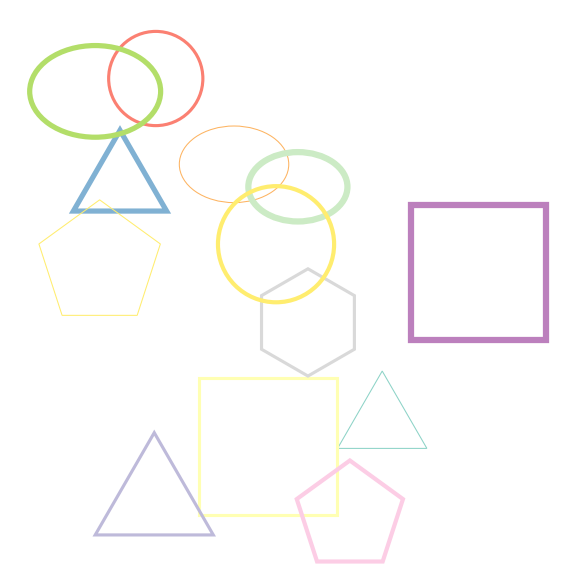[{"shape": "triangle", "thickness": 0.5, "radius": 0.45, "center": [0.662, 0.267]}, {"shape": "square", "thickness": 1.5, "radius": 0.59, "center": [0.464, 0.226]}, {"shape": "triangle", "thickness": 1.5, "radius": 0.59, "center": [0.267, 0.132]}, {"shape": "circle", "thickness": 1.5, "radius": 0.41, "center": [0.27, 0.863]}, {"shape": "triangle", "thickness": 2.5, "radius": 0.47, "center": [0.208, 0.68]}, {"shape": "oval", "thickness": 0.5, "radius": 0.47, "center": [0.405, 0.715]}, {"shape": "oval", "thickness": 2.5, "radius": 0.57, "center": [0.165, 0.841]}, {"shape": "pentagon", "thickness": 2, "radius": 0.48, "center": [0.606, 0.105]}, {"shape": "hexagon", "thickness": 1.5, "radius": 0.46, "center": [0.533, 0.441]}, {"shape": "square", "thickness": 3, "radius": 0.59, "center": [0.829, 0.527]}, {"shape": "oval", "thickness": 3, "radius": 0.43, "center": [0.516, 0.676]}, {"shape": "circle", "thickness": 2, "radius": 0.5, "center": [0.478, 0.576]}, {"shape": "pentagon", "thickness": 0.5, "radius": 0.55, "center": [0.173, 0.543]}]